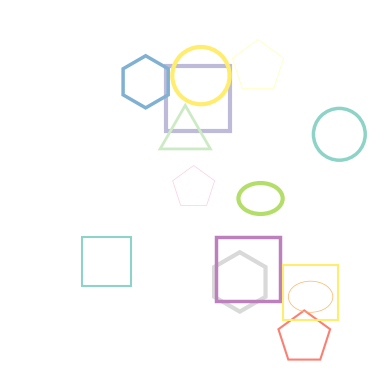[{"shape": "square", "thickness": 1.5, "radius": 0.32, "center": [0.277, 0.322]}, {"shape": "circle", "thickness": 2.5, "radius": 0.34, "center": [0.881, 0.651]}, {"shape": "pentagon", "thickness": 0.5, "radius": 0.35, "center": [0.67, 0.827]}, {"shape": "square", "thickness": 3, "radius": 0.42, "center": [0.514, 0.744]}, {"shape": "pentagon", "thickness": 1.5, "radius": 0.35, "center": [0.79, 0.123]}, {"shape": "hexagon", "thickness": 2.5, "radius": 0.34, "center": [0.378, 0.787]}, {"shape": "oval", "thickness": 0.5, "radius": 0.29, "center": [0.807, 0.229]}, {"shape": "oval", "thickness": 3, "radius": 0.29, "center": [0.677, 0.484]}, {"shape": "pentagon", "thickness": 0.5, "radius": 0.29, "center": [0.503, 0.513]}, {"shape": "hexagon", "thickness": 3, "radius": 0.39, "center": [0.623, 0.268]}, {"shape": "square", "thickness": 2.5, "radius": 0.42, "center": [0.643, 0.302]}, {"shape": "triangle", "thickness": 2, "radius": 0.38, "center": [0.481, 0.651]}, {"shape": "square", "thickness": 1.5, "radius": 0.36, "center": [0.807, 0.241]}, {"shape": "circle", "thickness": 3, "radius": 0.37, "center": [0.522, 0.804]}]